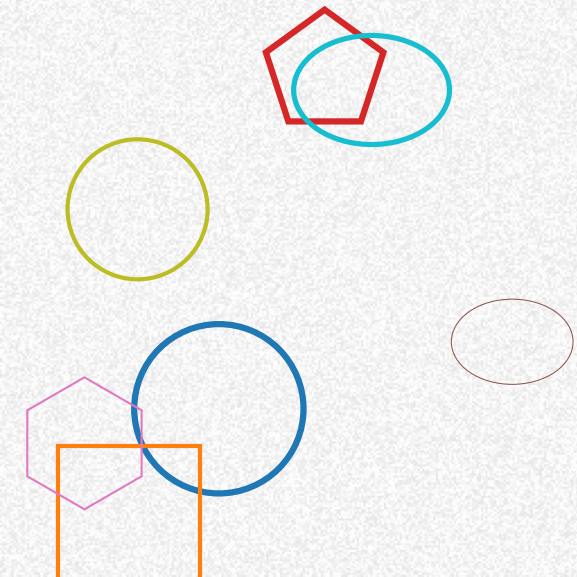[{"shape": "circle", "thickness": 3, "radius": 0.73, "center": [0.379, 0.291]}, {"shape": "square", "thickness": 2, "radius": 0.62, "center": [0.223, 0.104]}, {"shape": "pentagon", "thickness": 3, "radius": 0.53, "center": [0.562, 0.875]}, {"shape": "oval", "thickness": 0.5, "radius": 0.53, "center": [0.887, 0.407]}, {"shape": "hexagon", "thickness": 1, "radius": 0.57, "center": [0.146, 0.231]}, {"shape": "circle", "thickness": 2, "radius": 0.61, "center": [0.238, 0.637]}, {"shape": "oval", "thickness": 2.5, "radius": 0.67, "center": [0.643, 0.843]}]